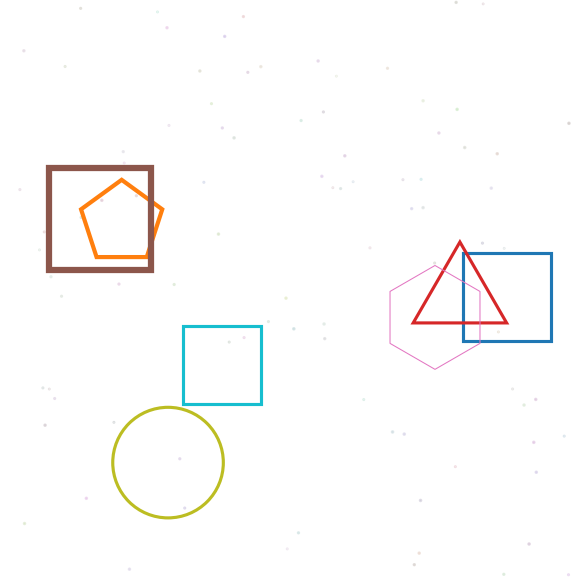[{"shape": "square", "thickness": 1.5, "radius": 0.38, "center": [0.878, 0.486]}, {"shape": "pentagon", "thickness": 2, "radius": 0.37, "center": [0.211, 0.614]}, {"shape": "triangle", "thickness": 1.5, "radius": 0.47, "center": [0.796, 0.487]}, {"shape": "square", "thickness": 3, "radius": 0.44, "center": [0.173, 0.62]}, {"shape": "hexagon", "thickness": 0.5, "radius": 0.45, "center": [0.753, 0.45]}, {"shape": "circle", "thickness": 1.5, "radius": 0.48, "center": [0.291, 0.198]}, {"shape": "square", "thickness": 1.5, "radius": 0.34, "center": [0.385, 0.367]}]